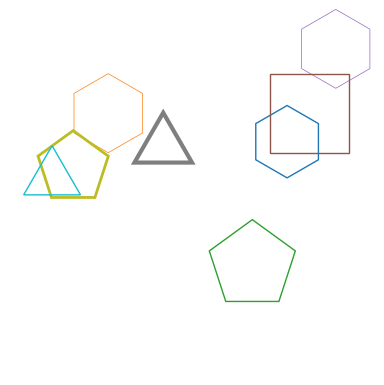[{"shape": "hexagon", "thickness": 1, "radius": 0.47, "center": [0.746, 0.632]}, {"shape": "hexagon", "thickness": 0.5, "radius": 0.51, "center": [0.281, 0.706]}, {"shape": "pentagon", "thickness": 1, "radius": 0.59, "center": [0.655, 0.312]}, {"shape": "hexagon", "thickness": 0.5, "radius": 0.51, "center": [0.872, 0.873]}, {"shape": "square", "thickness": 1, "radius": 0.51, "center": [0.804, 0.705]}, {"shape": "triangle", "thickness": 3, "radius": 0.43, "center": [0.424, 0.621]}, {"shape": "pentagon", "thickness": 2, "radius": 0.48, "center": [0.19, 0.565]}, {"shape": "triangle", "thickness": 1, "radius": 0.43, "center": [0.135, 0.536]}]